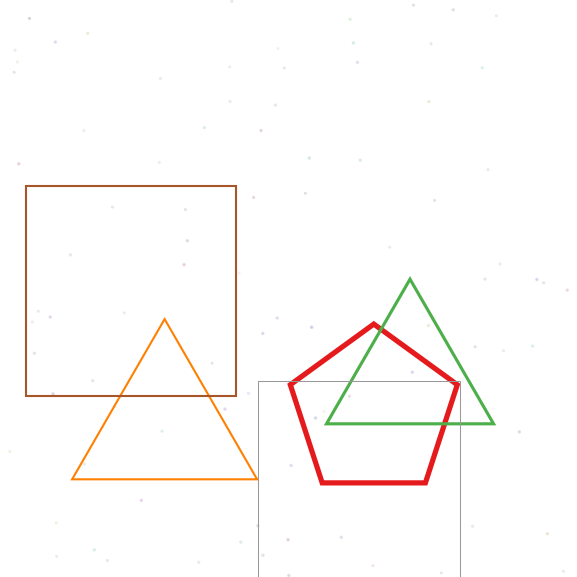[{"shape": "pentagon", "thickness": 2.5, "radius": 0.76, "center": [0.647, 0.286]}, {"shape": "triangle", "thickness": 1.5, "radius": 0.83, "center": [0.71, 0.349]}, {"shape": "triangle", "thickness": 1, "radius": 0.92, "center": [0.285, 0.262]}, {"shape": "square", "thickness": 1, "radius": 0.91, "center": [0.227, 0.496]}, {"shape": "square", "thickness": 0.5, "radius": 0.88, "center": [0.622, 0.164]}]